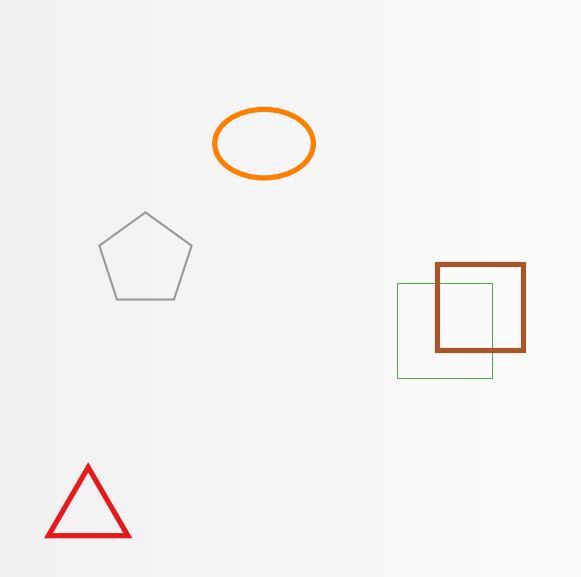[{"shape": "triangle", "thickness": 2.5, "radius": 0.39, "center": [0.152, 0.111]}, {"shape": "square", "thickness": 0.5, "radius": 0.41, "center": [0.765, 0.427]}, {"shape": "oval", "thickness": 2.5, "radius": 0.42, "center": [0.454, 0.75]}, {"shape": "square", "thickness": 2.5, "radius": 0.37, "center": [0.826, 0.468]}, {"shape": "pentagon", "thickness": 1, "radius": 0.42, "center": [0.25, 0.548]}]